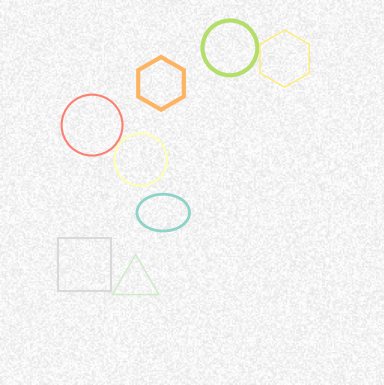[{"shape": "oval", "thickness": 2, "radius": 0.34, "center": [0.424, 0.448]}, {"shape": "circle", "thickness": 1.5, "radius": 0.34, "center": [0.365, 0.585]}, {"shape": "circle", "thickness": 1.5, "radius": 0.4, "center": [0.239, 0.675]}, {"shape": "hexagon", "thickness": 3, "radius": 0.34, "center": [0.418, 0.783]}, {"shape": "circle", "thickness": 3, "radius": 0.36, "center": [0.597, 0.876]}, {"shape": "square", "thickness": 1.5, "radius": 0.34, "center": [0.219, 0.312]}, {"shape": "triangle", "thickness": 1, "radius": 0.35, "center": [0.352, 0.27]}, {"shape": "hexagon", "thickness": 1, "radius": 0.37, "center": [0.739, 0.848]}]